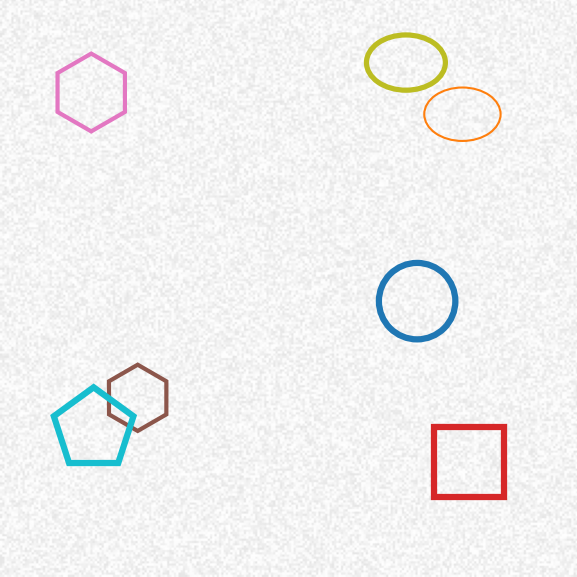[{"shape": "circle", "thickness": 3, "radius": 0.33, "center": [0.722, 0.478]}, {"shape": "oval", "thickness": 1, "radius": 0.33, "center": [0.801, 0.801]}, {"shape": "square", "thickness": 3, "radius": 0.3, "center": [0.812, 0.199]}, {"shape": "hexagon", "thickness": 2, "radius": 0.29, "center": [0.238, 0.31]}, {"shape": "hexagon", "thickness": 2, "radius": 0.34, "center": [0.158, 0.839]}, {"shape": "oval", "thickness": 2.5, "radius": 0.34, "center": [0.703, 0.891]}, {"shape": "pentagon", "thickness": 3, "radius": 0.36, "center": [0.162, 0.256]}]